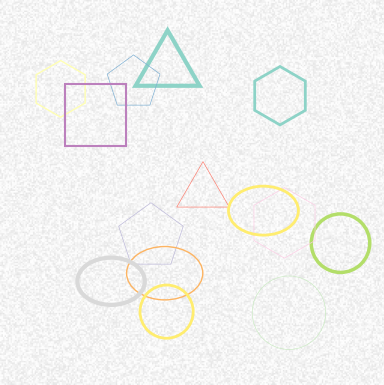[{"shape": "hexagon", "thickness": 2, "radius": 0.38, "center": [0.727, 0.751]}, {"shape": "triangle", "thickness": 3, "radius": 0.48, "center": [0.435, 0.825]}, {"shape": "hexagon", "thickness": 1, "radius": 0.37, "center": [0.158, 0.769]}, {"shape": "pentagon", "thickness": 0.5, "radius": 0.44, "center": [0.392, 0.385]}, {"shape": "triangle", "thickness": 0.5, "radius": 0.39, "center": [0.527, 0.502]}, {"shape": "pentagon", "thickness": 0.5, "radius": 0.36, "center": [0.347, 0.785]}, {"shape": "oval", "thickness": 1, "radius": 0.49, "center": [0.428, 0.29]}, {"shape": "circle", "thickness": 2.5, "radius": 0.38, "center": [0.884, 0.368]}, {"shape": "hexagon", "thickness": 0.5, "radius": 0.46, "center": [0.739, 0.421]}, {"shape": "oval", "thickness": 3, "radius": 0.44, "center": [0.289, 0.269]}, {"shape": "square", "thickness": 1.5, "radius": 0.4, "center": [0.248, 0.701]}, {"shape": "circle", "thickness": 0.5, "radius": 0.48, "center": [0.751, 0.188]}, {"shape": "oval", "thickness": 2, "radius": 0.45, "center": [0.684, 0.453]}, {"shape": "circle", "thickness": 2, "radius": 0.35, "center": [0.433, 0.191]}]